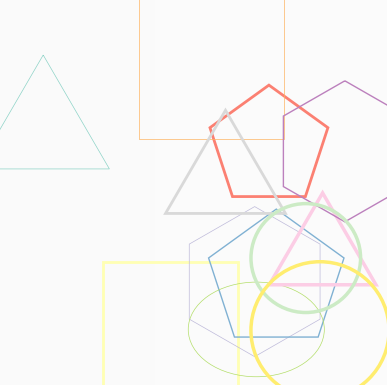[{"shape": "triangle", "thickness": 0.5, "radius": 0.99, "center": [0.111, 0.66]}, {"shape": "square", "thickness": 2, "radius": 0.87, "center": [0.44, 0.146]}, {"shape": "hexagon", "thickness": 0.5, "radius": 0.97, "center": [0.657, 0.269]}, {"shape": "pentagon", "thickness": 2, "radius": 0.8, "center": [0.694, 0.619]}, {"shape": "pentagon", "thickness": 1, "radius": 0.92, "center": [0.713, 0.273]}, {"shape": "square", "thickness": 0.5, "radius": 0.94, "center": [0.546, 0.828]}, {"shape": "oval", "thickness": 0.5, "radius": 0.88, "center": [0.661, 0.144]}, {"shape": "triangle", "thickness": 2.5, "radius": 0.79, "center": [0.833, 0.34]}, {"shape": "triangle", "thickness": 2, "radius": 0.89, "center": [0.582, 0.535]}, {"shape": "hexagon", "thickness": 1, "radius": 0.92, "center": [0.89, 0.607]}, {"shape": "circle", "thickness": 2.5, "radius": 0.71, "center": [0.789, 0.33]}, {"shape": "circle", "thickness": 2.5, "radius": 0.89, "center": [0.826, 0.142]}]